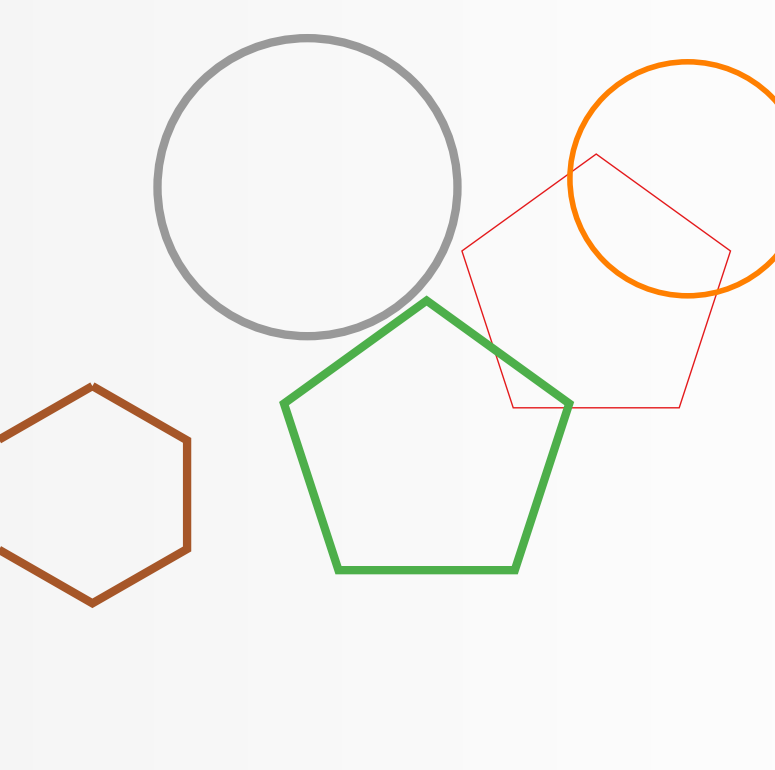[{"shape": "pentagon", "thickness": 0.5, "radius": 0.91, "center": [0.769, 0.618]}, {"shape": "pentagon", "thickness": 3, "radius": 0.97, "center": [0.55, 0.416]}, {"shape": "circle", "thickness": 2, "radius": 0.76, "center": [0.887, 0.768]}, {"shape": "hexagon", "thickness": 3, "radius": 0.71, "center": [0.119, 0.358]}, {"shape": "circle", "thickness": 3, "radius": 0.97, "center": [0.397, 0.757]}]